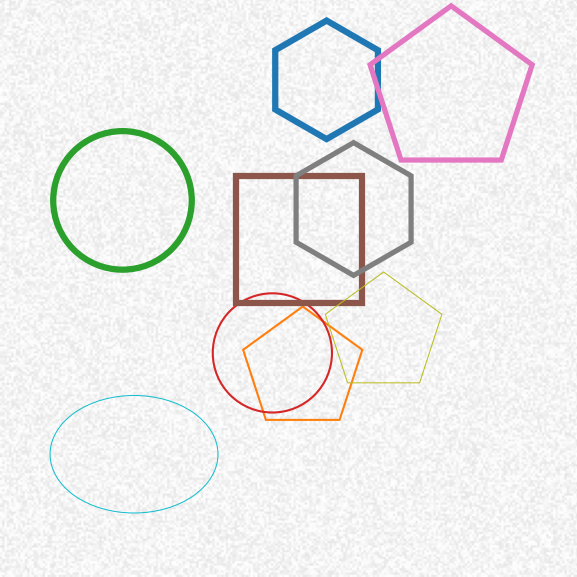[{"shape": "hexagon", "thickness": 3, "radius": 0.51, "center": [0.566, 0.861]}, {"shape": "pentagon", "thickness": 1, "radius": 0.54, "center": [0.524, 0.36]}, {"shape": "circle", "thickness": 3, "radius": 0.6, "center": [0.212, 0.652]}, {"shape": "circle", "thickness": 1, "radius": 0.52, "center": [0.472, 0.388]}, {"shape": "square", "thickness": 3, "radius": 0.55, "center": [0.518, 0.585]}, {"shape": "pentagon", "thickness": 2.5, "radius": 0.74, "center": [0.781, 0.841]}, {"shape": "hexagon", "thickness": 2.5, "radius": 0.57, "center": [0.612, 0.637]}, {"shape": "pentagon", "thickness": 0.5, "radius": 0.53, "center": [0.664, 0.422]}, {"shape": "oval", "thickness": 0.5, "radius": 0.73, "center": [0.232, 0.213]}]